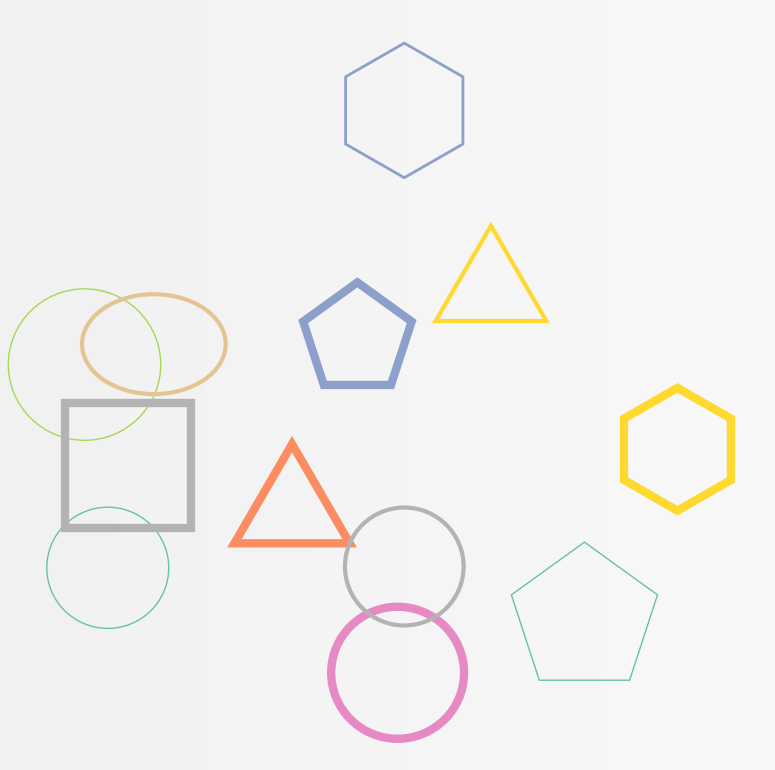[{"shape": "pentagon", "thickness": 0.5, "radius": 0.5, "center": [0.754, 0.197]}, {"shape": "circle", "thickness": 0.5, "radius": 0.39, "center": [0.139, 0.263]}, {"shape": "triangle", "thickness": 3, "radius": 0.43, "center": [0.377, 0.337]}, {"shape": "hexagon", "thickness": 1, "radius": 0.44, "center": [0.522, 0.857]}, {"shape": "pentagon", "thickness": 3, "radius": 0.37, "center": [0.461, 0.56]}, {"shape": "circle", "thickness": 3, "radius": 0.43, "center": [0.513, 0.126]}, {"shape": "circle", "thickness": 0.5, "radius": 0.49, "center": [0.109, 0.527]}, {"shape": "triangle", "thickness": 1.5, "radius": 0.41, "center": [0.633, 0.624]}, {"shape": "hexagon", "thickness": 3, "radius": 0.4, "center": [0.874, 0.417]}, {"shape": "oval", "thickness": 1.5, "radius": 0.46, "center": [0.198, 0.553]}, {"shape": "square", "thickness": 3, "radius": 0.41, "center": [0.165, 0.396]}, {"shape": "circle", "thickness": 1.5, "radius": 0.38, "center": [0.522, 0.264]}]